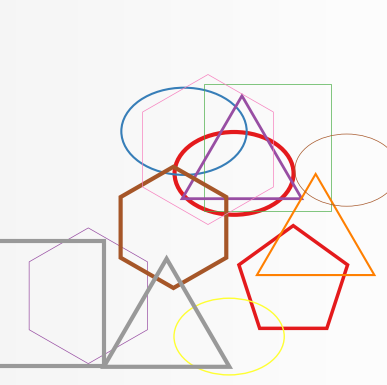[{"shape": "pentagon", "thickness": 2.5, "radius": 0.74, "center": [0.757, 0.266]}, {"shape": "oval", "thickness": 3, "radius": 0.77, "center": [0.604, 0.55]}, {"shape": "oval", "thickness": 1.5, "radius": 0.81, "center": [0.475, 0.659]}, {"shape": "square", "thickness": 0.5, "radius": 0.82, "center": [0.69, 0.616]}, {"shape": "hexagon", "thickness": 0.5, "radius": 0.88, "center": [0.228, 0.232]}, {"shape": "triangle", "thickness": 2, "radius": 0.89, "center": [0.624, 0.573]}, {"shape": "triangle", "thickness": 1.5, "radius": 0.88, "center": [0.815, 0.373]}, {"shape": "oval", "thickness": 1, "radius": 0.71, "center": [0.591, 0.126]}, {"shape": "oval", "thickness": 0.5, "radius": 0.67, "center": [0.895, 0.558]}, {"shape": "hexagon", "thickness": 3, "radius": 0.79, "center": [0.448, 0.409]}, {"shape": "hexagon", "thickness": 0.5, "radius": 0.97, "center": [0.537, 0.612]}, {"shape": "square", "thickness": 3, "radius": 0.81, "center": [0.108, 0.211]}, {"shape": "triangle", "thickness": 3, "radius": 0.94, "center": [0.43, 0.141]}]